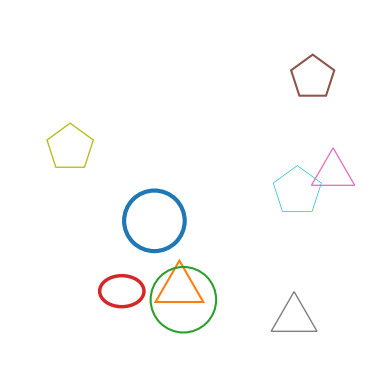[{"shape": "circle", "thickness": 3, "radius": 0.39, "center": [0.401, 0.426]}, {"shape": "triangle", "thickness": 1.5, "radius": 0.36, "center": [0.466, 0.251]}, {"shape": "circle", "thickness": 1.5, "radius": 0.43, "center": [0.476, 0.221]}, {"shape": "oval", "thickness": 2.5, "radius": 0.29, "center": [0.316, 0.244]}, {"shape": "pentagon", "thickness": 1.5, "radius": 0.29, "center": [0.812, 0.799]}, {"shape": "triangle", "thickness": 1, "radius": 0.32, "center": [0.865, 0.551]}, {"shape": "triangle", "thickness": 1, "radius": 0.34, "center": [0.764, 0.174]}, {"shape": "pentagon", "thickness": 1, "radius": 0.32, "center": [0.182, 0.617]}, {"shape": "pentagon", "thickness": 0.5, "radius": 0.33, "center": [0.772, 0.504]}]